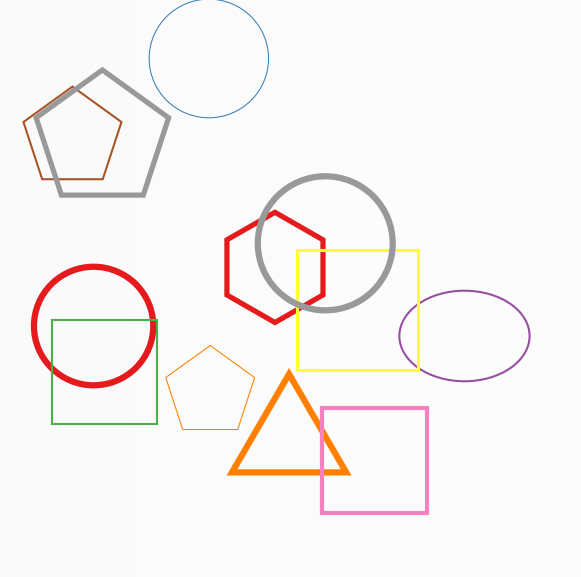[{"shape": "hexagon", "thickness": 2.5, "radius": 0.48, "center": [0.473, 0.536]}, {"shape": "circle", "thickness": 3, "radius": 0.51, "center": [0.161, 0.435]}, {"shape": "circle", "thickness": 0.5, "radius": 0.51, "center": [0.359, 0.898]}, {"shape": "square", "thickness": 1, "radius": 0.45, "center": [0.18, 0.354]}, {"shape": "oval", "thickness": 1, "radius": 0.56, "center": [0.799, 0.417]}, {"shape": "triangle", "thickness": 3, "radius": 0.57, "center": [0.497, 0.238]}, {"shape": "pentagon", "thickness": 0.5, "radius": 0.4, "center": [0.362, 0.32]}, {"shape": "square", "thickness": 1.5, "radius": 0.52, "center": [0.615, 0.462]}, {"shape": "pentagon", "thickness": 1, "radius": 0.44, "center": [0.125, 0.76]}, {"shape": "square", "thickness": 2, "radius": 0.45, "center": [0.644, 0.202]}, {"shape": "circle", "thickness": 3, "radius": 0.58, "center": [0.56, 0.578]}, {"shape": "pentagon", "thickness": 2.5, "radius": 0.6, "center": [0.176, 0.758]}]